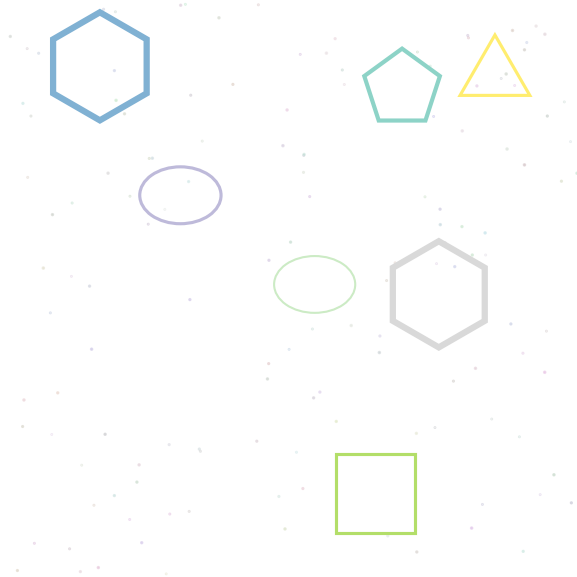[{"shape": "pentagon", "thickness": 2, "radius": 0.34, "center": [0.696, 0.846]}, {"shape": "oval", "thickness": 1.5, "radius": 0.35, "center": [0.312, 0.661]}, {"shape": "hexagon", "thickness": 3, "radius": 0.47, "center": [0.173, 0.884]}, {"shape": "square", "thickness": 1.5, "radius": 0.34, "center": [0.65, 0.144]}, {"shape": "hexagon", "thickness": 3, "radius": 0.46, "center": [0.76, 0.49]}, {"shape": "oval", "thickness": 1, "radius": 0.35, "center": [0.545, 0.507]}, {"shape": "triangle", "thickness": 1.5, "radius": 0.35, "center": [0.857, 0.869]}]